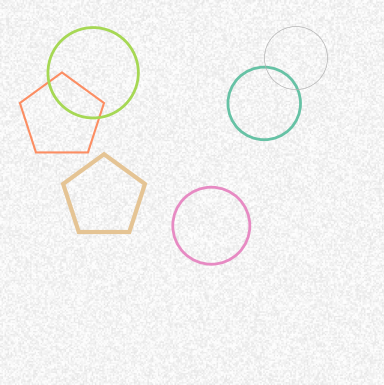[{"shape": "circle", "thickness": 2, "radius": 0.47, "center": [0.686, 0.731]}, {"shape": "pentagon", "thickness": 1.5, "radius": 0.57, "center": [0.161, 0.697]}, {"shape": "circle", "thickness": 2, "radius": 0.5, "center": [0.549, 0.414]}, {"shape": "circle", "thickness": 2, "radius": 0.59, "center": [0.242, 0.811]}, {"shape": "pentagon", "thickness": 3, "radius": 0.56, "center": [0.27, 0.488]}, {"shape": "circle", "thickness": 0.5, "radius": 0.41, "center": [0.769, 0.849]}]